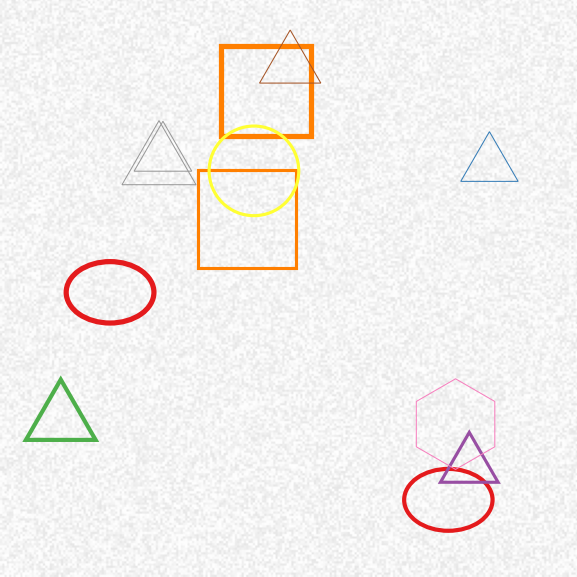[{"shape": "oval", "thickness": 2, "radius": 0.38, "center": [0.776, 0.134]}, {"shape": "oval", "thickness": 2.5, "radius": 0.38, "center": [0.191, 0.493]}, {"shape": "triangle", "thickness": 0.5, "radius": 0.29, "center": [0.848, 0.714]}, {"shape": "triangle", "thickness": 2, "radius": 0.35, "center": [0.105, 0.272]}, {"shape": "triangle", "thickness": 1.5, "radius": 0.29, "center": [0.813, 0.193]}, {"shape": "square", "thickness": 1.5, "radius": 0.43, "center": [0.428, 0.62]}, {"shape": "square", "thickness": 2.5, "radius": 0.39, "center": [0.461, 0.841]}, {"shape": "circle", "thickness": 1.5, "radius": 0.39, "center": [0.44, 0.703]}, {"shape": "triangle", "thickness": 0.5, "radius": 0.31, "center": [0.502, 0.886]}, {"shape": "hexagon", "thickness": 0.5, "radius": 0.39, "center": [0.789, 0.265]}, {"shape": "triangle", "thickness": 0.5, "radius": 0.29, "center": [0.282, 0.732]}, {"shape": "triangle", "thickness": 0.5, "radius": 0.37, "center": [0.275, 0.716]}]